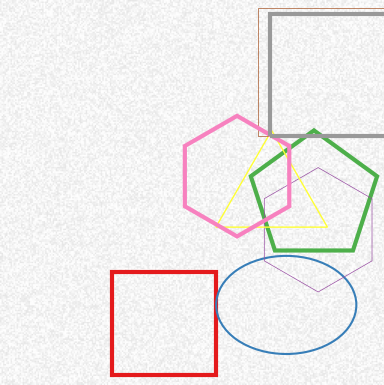[{"shape": "square", "thickness": 3, "radius": 0.67, "center": [0.426, 0.16]}, {"shape": "oval", "thickness": 1.5, "radius": 0.91, "center": [0.744, 0.208]}, {"shape": "pentagon", "thickness": 3, "radius": 0.86, "center": [0.815, 0.489]}, {"shape": "hexagon", "thickness": 0.5, "radius": 0.81, "center": [0.826, 0.403]}, {"shape": "triangle", "thickness": 1, "radius": 0.84, "center": [0.706, 0.494]}, {"shape": "square", "thickness": 0.5, "radius": 0.83, "center": [0.837, 0.812]}, {"shape": "hexagon", "thickness": 3, "radius": 0.78, "center": [0.616, 0.543]}, {"shape": "square", "thickness": 3, "radius": 0.79, "center": [0.859, 0.805]}]